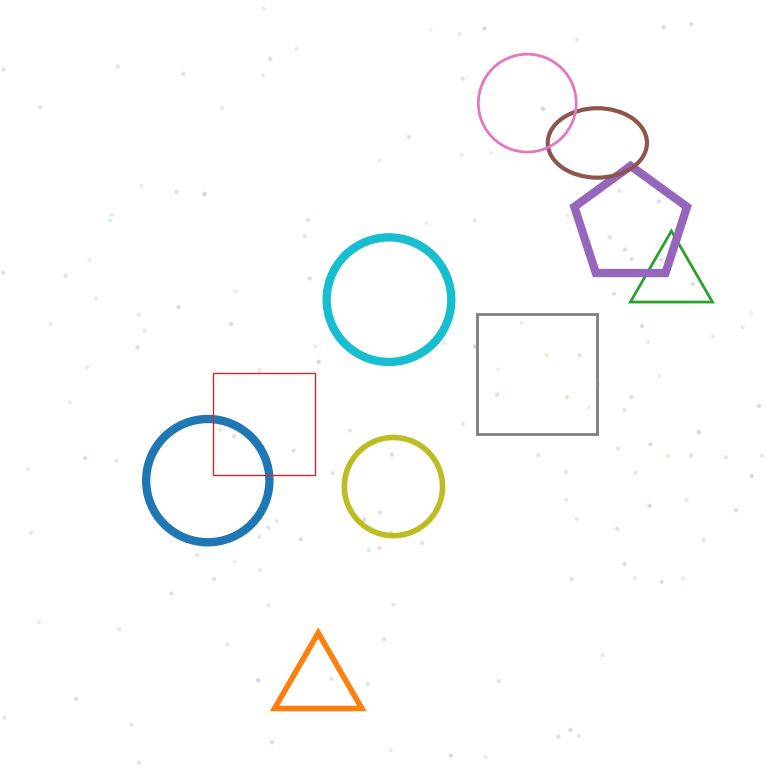[{"shape": "circle", "thickness": 3, "radius": 0.4, "center": [0.27, 0.376]}, {"shape": "triangle", "thickness": 2, "radius": 0.33, "center": [0.413, 0.113]}, {"shape": "triangle", "thickness": 1, "radius": 0.31, "center": [0.872, 0.639]}, {"shape": "square", "thickness": 0.5, "radius": 0.33, "center": [0.343, 0.45]}, {"shape": "pentagon", "thickness": 3, "radius": 0.38, "center": [0.819, 0.708]}, {"shape": "oval", "thickness": 1.5, "radius": 0.32, "center": [0.776, 0.814]}, {"shape": "circle", "thickness": 1, "radius": 0.32, "center": [0.685, 0.866]}, {"shape": "square", "thickness": 1, "radius": 0.39, "center": [0.697, 0.514]}, {"shape": "circle", "thickness": 2, "radius": 0.32, "center": [0.511, 0.368]}, {"shape": "circle", "thickness": 3, "radius": 0.4, "center": [0.505, 0.611]}]